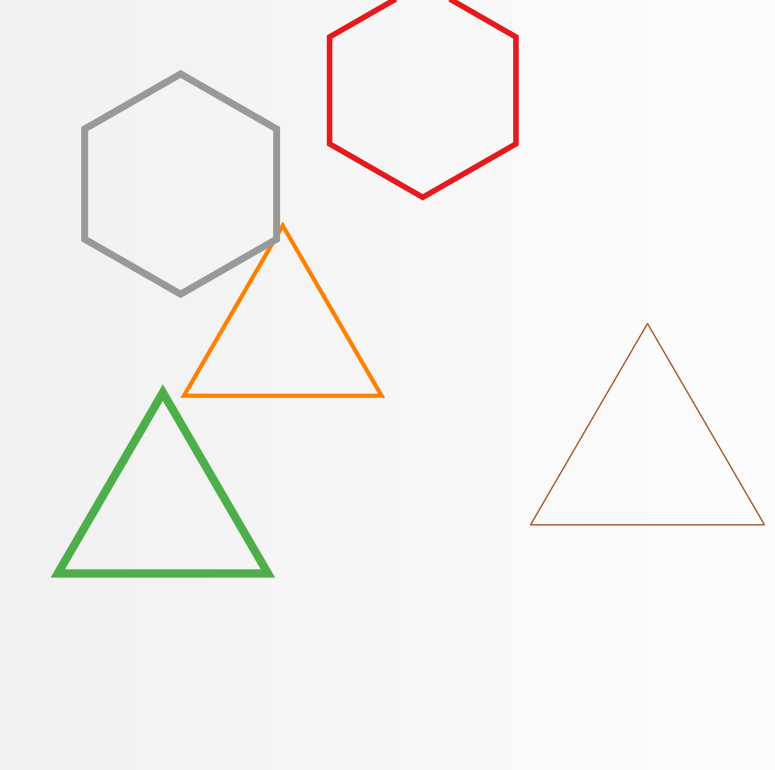[{"shape": "hexagon", "thickness": 2, "radius": 0.69, "center": [0.546, 0.883]}, {"shape": "triangle", "thickness": 3, "radius": 0.78, "center": [0.21, 0.334]}, {"shape": "triangle", "thickness": 1.5, "radius": 0.74, "center": [0.365, 0.56]}, {"shape": "triangle", "thickness": 0.5, "radius": 0.87, "center": [0.835, 0.406]}, {"shape": "hexagon", "thickness": 2.5, "radius": 0.72, "center": [0.233, 0.761]}]